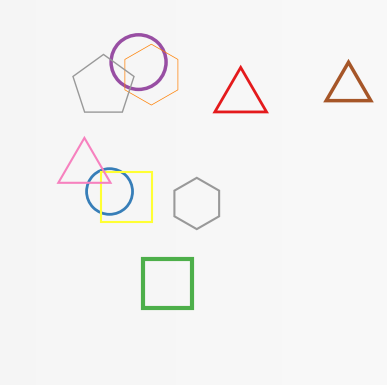[{"shape": "triangle", "thickness": 2, "radius": 0.39, "center": [0.621, 0.748]}, {"shape": "circle", "thickness": 2, "radius": 0.3, "center": [0.283, 0.503]}, {"shape": "square", "thickness": 3, "radius": 0.32, "center": [0.432, 0.264]}, {"shape": "circle", "thickness": 2.5, "radius": 0.35, "center": [0.358, 0.839]}, {"shape": "hexagon", "thickness": 0.5, "radius": 0.4, "center": [0.391, 0.806]}, {"shape": "square", "thickness": 1.5, "radius": 0.33, "center": [0.327, 0.489]}, {"shape": "triangle", "thickness": 2.5, "radius": 0.33, "center": [0.899, 0.772]}, {"shape": "triangle", "thickness": 1.5, "radius": 0.39, "center": [0.218, 0.564]}, {"shape": "hexagon", "thickness": 1.5, "radius": 0.33, "center": [0.508, 0.472]}, {"shape": "pentagon", "thickness": 1, "radius": 0.41, "center": [0.267, 0.776]}]